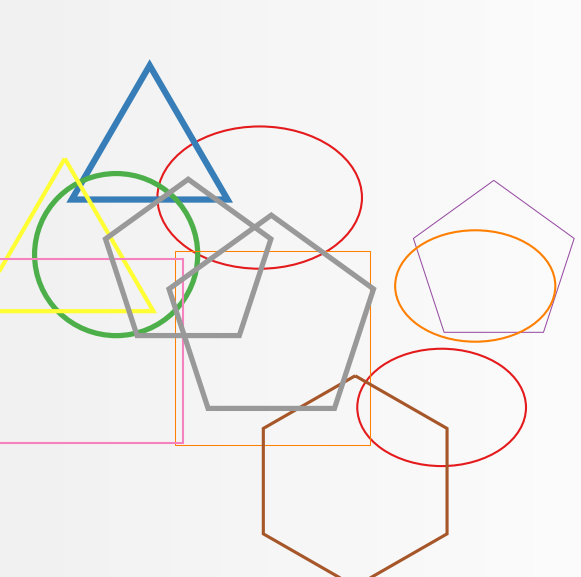[{"shape": "oval", "thickness": 1, "radius": 0.88, "center": [0.447, 0.657]}, {"shape": "oval", "thickness": 1, "radius": 0.73, "center": [0.76, 0.294]}, {"shape": "triangle", "thickness": 3, "radius": 0.77, "center": [0.257, 0.731]}, {"shape": "circle", "thickness": 2.5, "radius": 0.7, "center": [0.2, 0.558]}, {"shape": "pentagon", "thickness": 0.5, "radius": 0.73, "center": [0.85, 0.541]}, {"shape": "oval", "thickness": 1, "radius": 0.69, "center": [0.818, 0.504]}, {"shape": "square", "thickness": 0.5, "radius": 0.84, "center": [0.468, 0.396]}, {"shape": "triangle", "thickness": 2, "radius": 0.88, "center": [0.111, 0.548]}, {"shape": "hexagon", "thickness": 1.5, "radius": 0.91, "center": [0.611, 0.166]}, {"shape": "square", "thickness": 1, "radius": 0.8, "center": [0.155, 0.391]}, {"shape": "pentagon", "thickness": 2.5, "radius": 0.75, "center": [0.324, 0.539]}, {"shape": "pentagon", "thickness": 2.5, "radius": 0.92, "center": [0.467, 0.442]}]